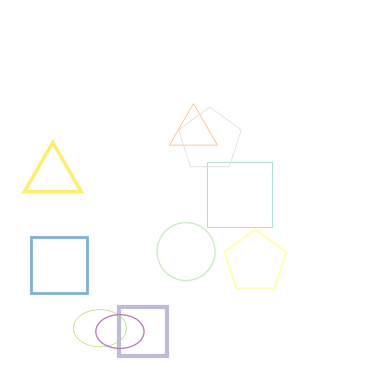[{"shape": "square", "thickness": 0.5, "radius": 0.42, "center": [0.622, 0.495]}, {"shape": "pentagon", "thickness": 1.5, "radius": 0.42, "center": [0.663, 0.32]}, {"shape": "square", "thickness": 3, "radius": 0.31, "center": [0.371, 0.139]}, {"shape": "square", "thickness": 2, "radius": 0.37, "center": [0.154, 0.311]}, {"shape": "triangle", "thickness": 0.5, "radius": 0.36, "center": [0.502, 0.659]}, {"shape": "oval", "thickness": 0.5, "radius": 0.35, "center": [0.26, 0.147]}, {"shape": "pentagon", "thickness": 0.5, "radius": 0.43, "center": [0.545, 0.636]}, {"shape": "oval", "thickness": 1, "radius": 0.31, "center": [0.311, 0.139]}, {"shape": "circle", "thickness": 1, "radius": 0.38, "center": [0.483, 0.347]}, {"shape": "triangle", "thickness": 2.5, "radius": 0.43, "center": [0.137, 0.545]}]